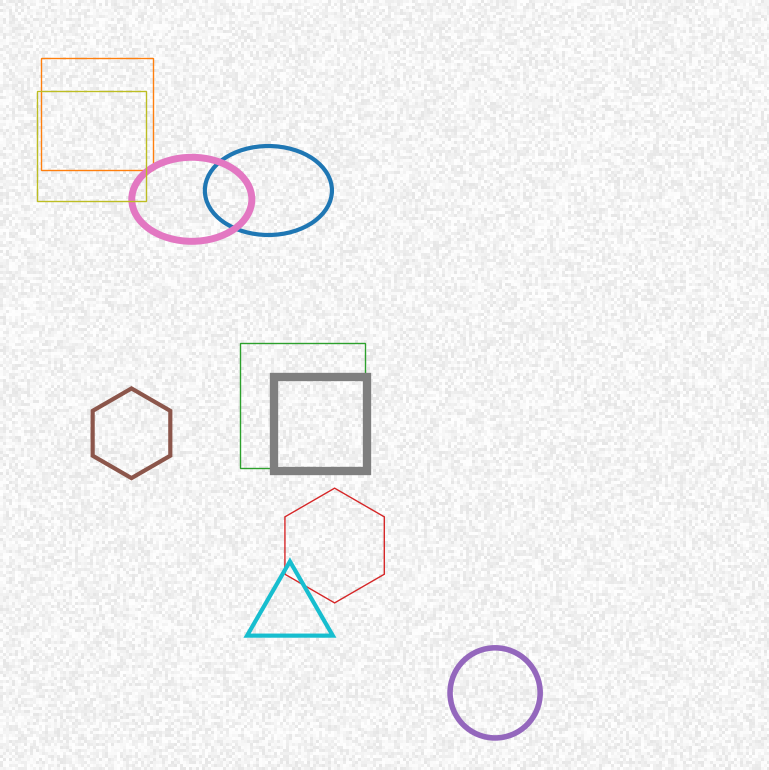[{"shape": "oval", "thickness": 1.5, "radius": 0.41, "center": [0.349, 0.753]}, {"shape": "square", "thickness": 0.5, "radius": 0.36, "center": [0.126, 0.852]}, {"shape": "square", "thickness": 0.5, "radius": 0.41, "center": [0.393, 0.473]}, {"shape": "hexagon", "thickness": 0.5, "radius": 0.37, "center": [0.435, 0.292]}, {"shape": "circle", "thickness": 2, "radius": 0.29, "center": [0.643, 0.1]}, {"shape": "hexagon", "thickness": 1.5, "radius": 0.29, "center": [0.171, 0.437]}, {"shape": "oval", "thickness": 2.5, "radius": 0.39, "center": [0.249, 0.741]}, {"shape": "square", "thickness": 3, "radius": 0.3, "center": [0.416, 0.449]}, {"shape": "square", "thickness": 0.5, "radius": 0.36, "center": [0.119, 0.811]}, {"shape": "triangle", "thickness": 1.5, "radius": 0.32, "center": [0.377, 0.207]}]